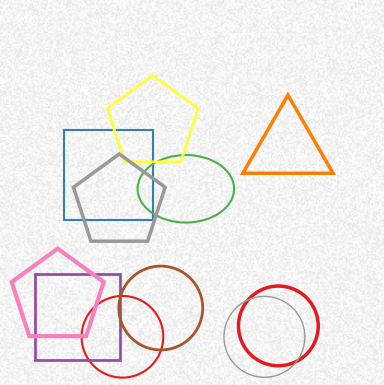[{"shape": "circle", "thickness": 2.5, "radius": 0.52, "center": [0.723, 0.153]}, {"shape": "circle", "thickness": 1.5, "radius": 0.53, "center": [0.318, 0.125]}, {"shape": "square", "thickness": 1.5, "radius": 0.58, "center": [0.282, 0.546]}, {"shape": "oval", "thickness": 1.5, "radius": 0.63, "center": [0.483, 0.51]}, {"shape": "square", "thickness": 2, "radius": 0.55, "center": [0.202, 0.177]}, {"shape": "triangle", "thickness": 2.5, "radius": 0.68, "center": [0.748, 0.618]}, {"shape": "pentagon", "thickness": 2, "radius": 0.62, "center": [0.397, 0.68]}, {"shape": "circle", "thickness": 2, "radius": 0.54, "center": [0.418, 0.2]}, {"shape": "pentagon", "thickness": 3, "radius": 0.63, "center": [0.15, 0.229]}, {"shape": "circle", "thickness": 1, "radius": 0.53, "center": [0.687, 0.125]}, {"shape": "pentagon", "thickness": 2.5, "radius": 0.63, "center": [0.31, 0.475]}]